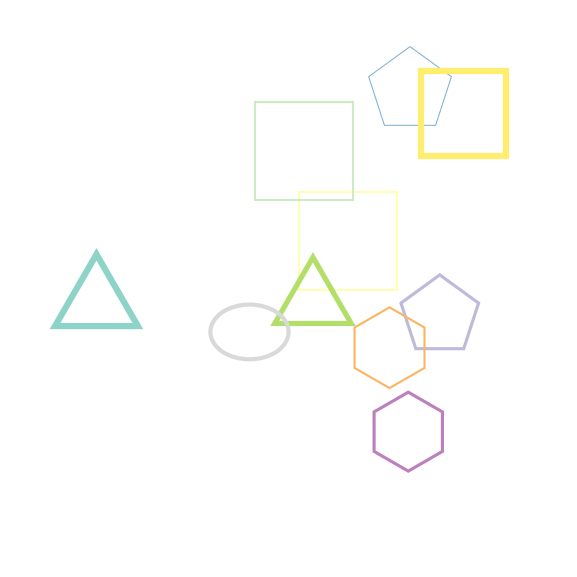[{"shape": "triangle", "thickness": 3, "radius": 0.41, "center": [0.167, 0.476]}, {"shape": "square", "thickness": 1, "radius": 0.42, "center": [0.603, 0.582]}, {"shape": "pentagon", "thickness": 1.5, "radius": 0.35, "center": [0.762, 0.453]}, {"shape": "pentagon", "thickness": 0.5, "radius": 0.38, "center": [0.71, 0.843]}, {"shape": "hexagon", "thickness": 1, "radius": 0.35, "center": [0.674, 0.397]}, {"shape": "triangle", "thickness": 2.5, "radius": 0.38, "center": [0.542, 0.477]}, {"shape": "oval", "thickness": 2, "radius": 0.34, "center": [0.432, 0.424]}, {"shape": "hexagon", "thickness": 1.5, "radius": 0.34, "center": [0.707, 0.252]}, {"shape": "square", "thickness": 1, "radius": 0.42, "center": [0.526, 0.738]}, {"shape": "square", "thickness": 3, "radius": 0.37, "center": [0.803, 0.803]}]